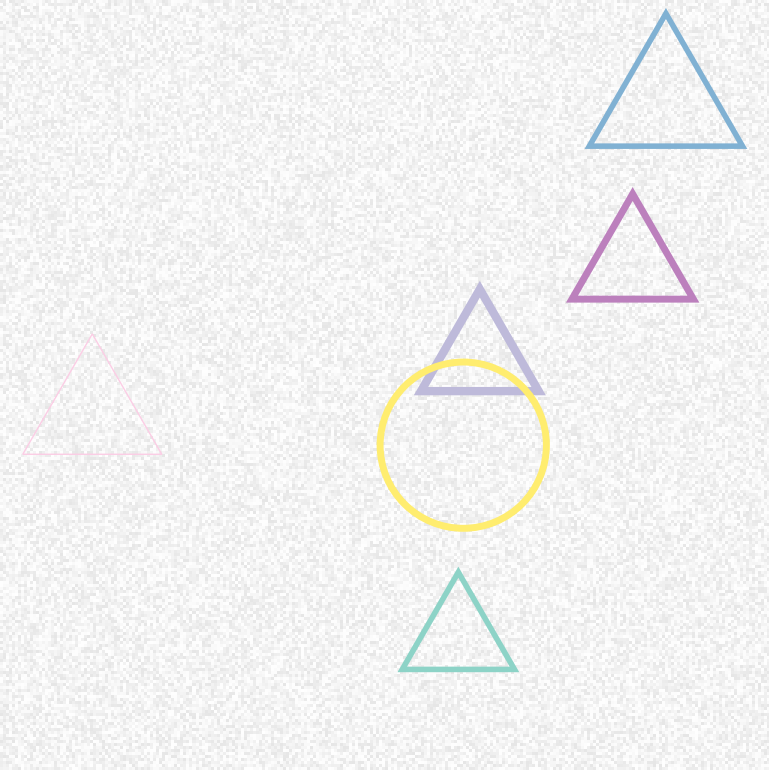[{"shape": "triangle", "thickness": 2, "radius": 0.42, "center": [0.595, 0.173]}, {"shape": "triangle", "thickness": 3, "radius": 0.44, "center": [0.623, 0.536]}, {"shape": "triangle", "thickness": 2, "radius": 0.57, "center": [0.865, 0.868]}, {"shape": "triangle", "thickness": 0.5, "radius": 0.52, "center": [0.12, 0.462]}, {"shape": "triangle", "thickness": 2.5, "radius": 0.46, "center": [0.822, 0.657]}, {"shape": "circle", "thickness": 2.5, "radius": 0.54, "center": [0.602, 0.422]}]